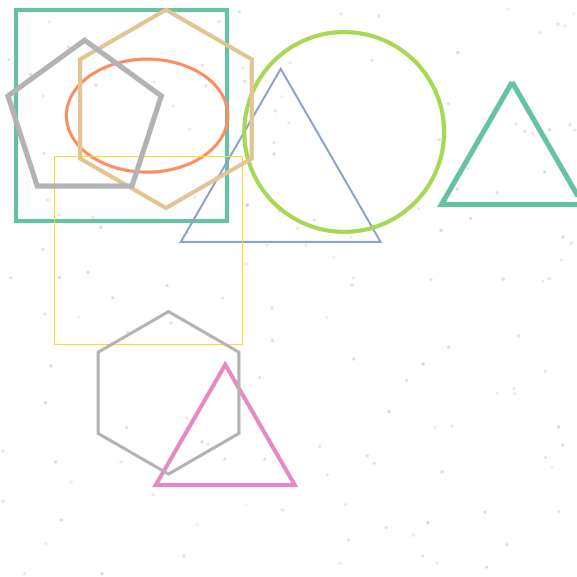[{"shape": "square", "thickness": 2, "radius": 0.91, "center": [0.211, 0.799]}, {"shape": "triangle", "thickness": 2.5, "radius": 0.71, "center": [0.887, 0.716]}, {"shape": "oval", "thickness": 1.5, "radius": 0.7, "center": [0.255, 0.799]}, {"shape": "triangle", "thickness": 1, "radius": 1.0, "center": [0.486, 0.68]}, {"shape": "triangle", "thickness": 2, "radius": 0.69, "center": [0.39, 0.229]}, {"shape": "circle", "thickness": 2, "radius": 0.87, "center": [0.596, 0.771]}, {"shape": "square", "thickness": 0.5, "radius": 0.81, "center": [0.256, 0.567]}, {"shape": "hexagon", "thickness": 2, "radius": 0.86, "center": [0.287, 0.811]}, {"shape": "hexagon", "thickness": 1.5, "radius": 0.7, "center": [0.292, 0.319]}, {"shape": "pentagon", "thickness": 2.5, "radius": 0.7, "center": [0.147, 0.79]}]